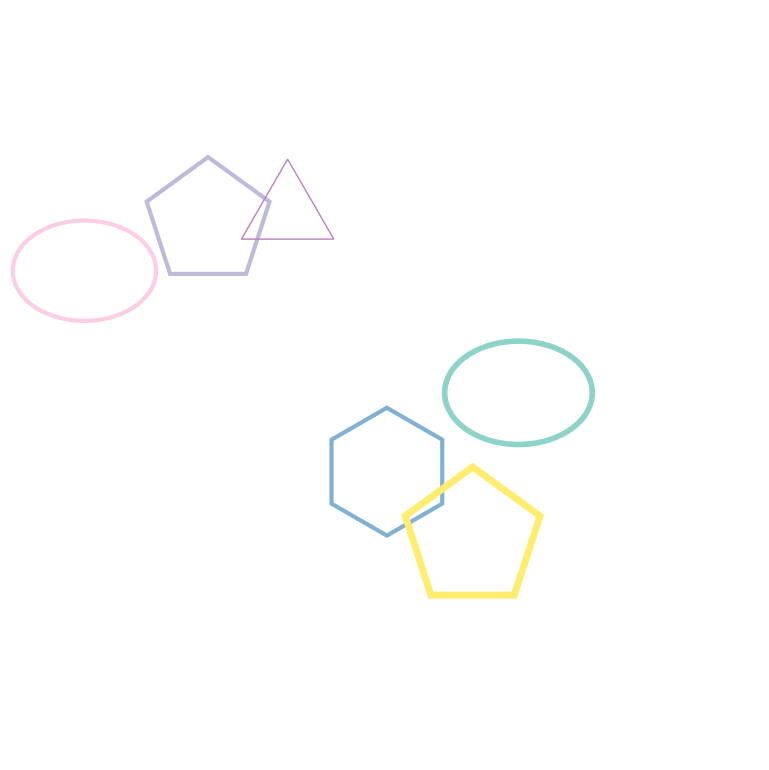[{"shape": "oval", "thickness": 2, "radius": 0.48, "center": [0.673, 0.49]}, {"shape": "pentagon", "thickness": 1.5, "radius": 0.42, "center": [0.27, 0.712]}, {"shape": "hexagon", "thickness": 1.5, "radius": 0.42, "center": [0.502, 0.387]}, {"shape": "oval", "thickness": 1.5, "radius": 0.47, "center": [0.11, 0.648]}, {"shape": "triangle", "thickness": 0.5, "radius": 0.35, "center": [0.374, 0.724]}, {"shape": "pentagon", "thickness": 2.5, "radius": 0.46, "center": [0.614, 0.302]}]